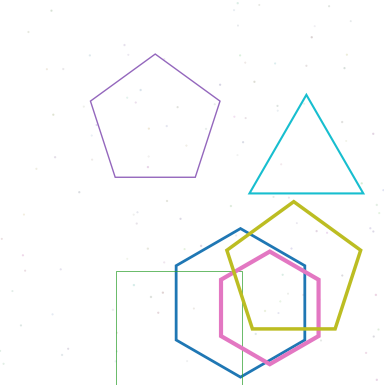[{"shape": "hexagon", "thickness": 2, "radius": 0.96, "center": [0.625, 0.213]}, {"shape": "square", "thickness": 0.5, "radius": 0.81, "center": [0.465, 0.132]}, {"shape": "pentagon", "thickness": 1, "radius": 0.88, "center": [0.403, 0.683]}, {"shape": "hexagon", "thickness": 3, "radius": 0.73, "center": [0.701, 0.2]}, {"shape": "pentagon", "thickness": 2.5, "radius": 0.91, "center": [0.763, 0.293]}, {"shape": "triangle", "thickness": 1.5, "radius": 0.85, "center": [0.796, 0.583]}]